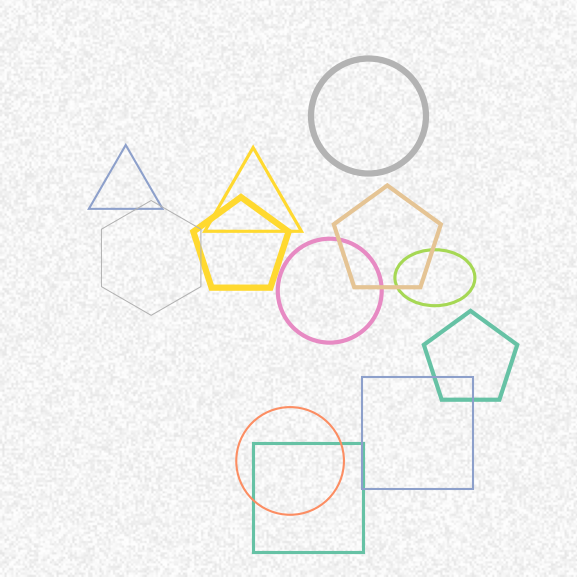[{"shape": "pentagon", "thickness": 2, "radius": 0.43, "center": [0.815, 0.376]}, {"shape": "square", "thickness": 1.5, "radius": 0.47, "center": [0.533, 0.138]}, {"shape": "circle", "thickness": 1, "radius": 0.47, "center": [0.502, 0.201]}, {"shape": "square", "thickness": 1, "radius": 0.48, "center": [0.723, 0.249]}, {"shape": "triangle", "thickness": 1, "radius": 0.37, "center": [0.218, 0.674]}, {"shape": "circle", "thickness": 2, "radius": 0.45, "center": [0.571, 0.496]}, {"shape": "oval", "thickness": 1.5, "radius": 0.35, "center": [0.753, 0.518]}, {"shape": "pentagon", "thickness": 3, "radius": 0.43, "center": [0.417, 0.571]}, {"shape": "triangle", "thickness": 1.5, "radius": 0.48, "center": [0.438, 0.647]}, {"shape": "pentagon", "thickness": 2, "radius": 0.49, "center": [0.671, 0.581]}, {"shape": "circle", "thickness": 3, "radius": 0.5, "center": [0.638, 0.798]}, {"shape": "hexagon", "thickness": 0.5, "radius": 0.5, "center": [0.262, 0.553]}]